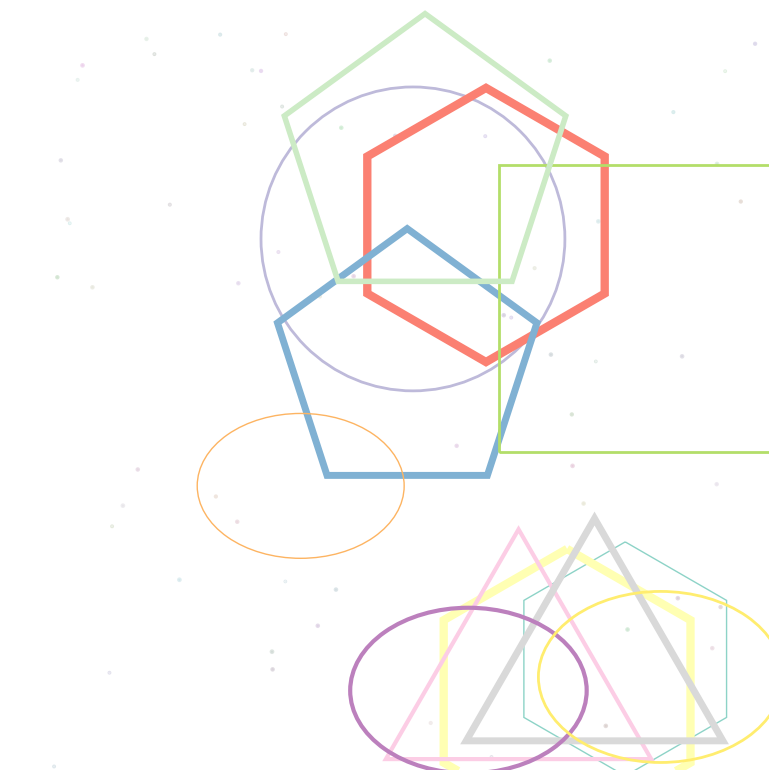[{"shape": "hexagon", "thickness": 0.5, "radius": 0.76, "center": [0.812, 0.144]}, {"shape": "hexagon", "thickness": 3, "radius": 0.93, "center": [0.736, 0.102]}, {"shape": "circle", "thickness": 1, "radius": 0.99, "center": [0.536, 0.69]}, {"shape": "hexagon", "thickness": 3, "radius": 0.89, "center": [0.631, 0.708]}, {"shape": "pentagon", "thickness": 2.5, "radius": 0.89, "center": [0.529, 0.526]}, {"shape": "oval", "thickness": 0.5, "radius": 0.67, "center": [0.391, 0.369]}, {"shape": "square", "thickness": 1, "radius": 0.93, "center": [0.835, 0.599]}, {"shape": "triangle", "thickness": 1.5, "radius": 0.99, "center": [0.673, 0.114]}, {"shape": "triangle", "thickness": 2.5, "radius": 0.96, "center": [0.772, 0.134]}, {"shape": "oval", "thickness": 1.5, "radius": 0.77, "center": [0.608, 0.103]}, {"shape": "pentagon", "thickness": 2, "radius": 0.96, "center": [0.552, 0.79]}, {"shape": "oval", "thickness": 1, "radius": 0.79, "center": [0.858, 0.121]}]